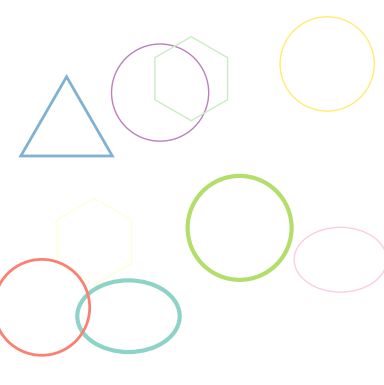[{"shape": "oval", "thickness": 3, "radius": 0.66, "center": [0.334, 0.179]}, {"shape": "hexagon", "thickness": 0.5, "radius": 0.56, "center": [0.245, 0.373]}, {"shape": "circle", "thickness": 2, "radius": 0.62, "center": [0.108, 0.202]}, {"shape": "triangle", "thickness": 2, "radius": 0.69, "center": [0.173, 0.663]}, {"shape": "circle", "thickness": 3, "radius": 0.68, "center": [0.622, 0.408]}, {"shape": "oval", "thickness": 1, "radius": 0.6, "center": [0.884, 0.325]}, {"shape": "circle", "thickness": 1, "radius": 0.63, "center": [0.416, 0.759]}, {"shape": "hexagon", "thickness": 1, "radius": 0.55, "center": [0.497, 0.796]}, {"shape": "circle", "thickness": 1, "radius": 0.61, "center": [0.85, 0.834]}]